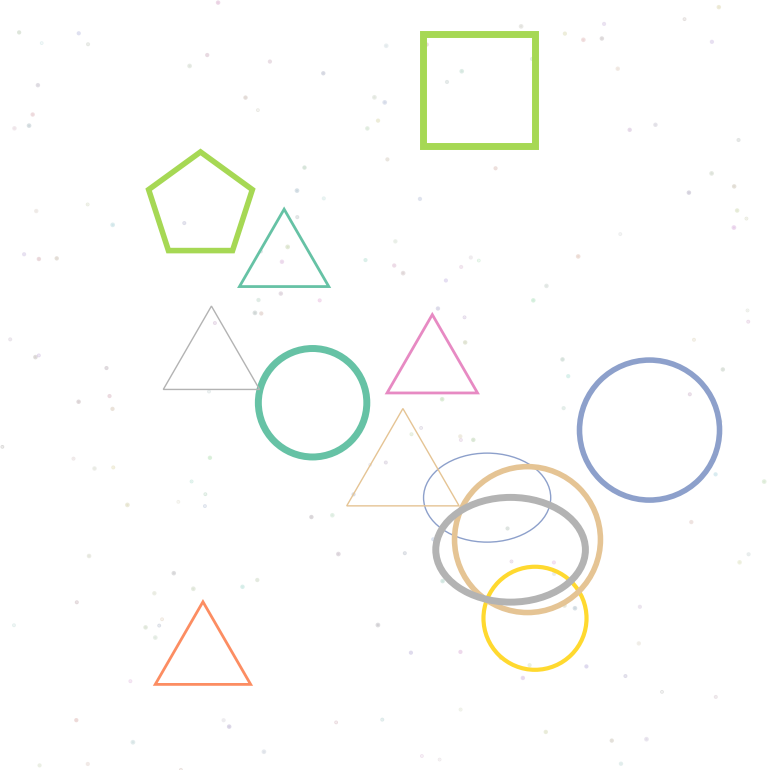[{"shape": "circle", "thickness": 2.5, "radius": 0.35, "center": [0.406, 0.477]}, {"shape": "triangle", "thickness": 1, "radius": 0.33, "center": [0.369, 0.661]}, {"shape": "triangle", "thickness": 1, "radius": 0.36, "center": [0.264, 0.147]}, {"shape": "oval", "thickness": 0.5, "radius": 0.41, "center": [0.633, 0.354]}, {"shape": "circle", "thickness": 2, "radius": 0.45, "center": [0.844, 0.441]}, {"shape": "triangle", "thickness": 1, "radius": 0.34, "center": [0.561, 0.524]}, {"shape": "square", "thickness": 2.5, "radius": 0.36, "center": [0.622, 0.883]}, {"shape": "pentagon", "thickness": 2, "radius": 0.35, "center": [0.26, 0.732]}, {"shape": "circle", "thickness": 1.5, "radius": 0.33, "center": [0.695, 0.197]}, {"shape": "circle", "thickness": 2, "radius": 0.47, "center": [0.685, 0.299]}, {"shape": "triangle", "thickness": 0.5, "radius": 0.42, "center": [0.523, 0.385]}, {"shape": "oval", "thickness": 2.5, "radius": 0.49, "center": [0.663, 0.286]}, {"shape": "triangle", "thickness": 0.5, "radius": 0.36, "center": [0.275, 0.53]}]